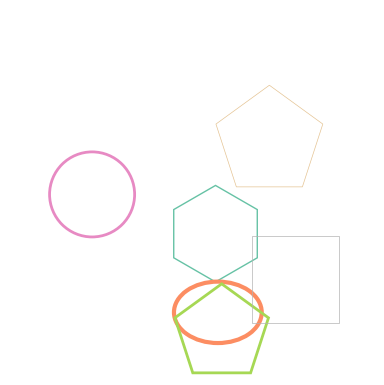[{"shape": "hexagon", "thickness": 1, "radius": 0.63, "center": [0.56, 0.393]}, {"shape": "oval", "thickness": 3, "radius": 0.57, "center": [0.566, 0.189]}, {"shape": "circle", "thickness": 2, "radius": 0.55, "center": [0.239, 0.495]}, {"shape": "pentagon", "thickness": 2, "radius": 0.64, "center": [0.576, 0.135]}, {"shape": "pentagon", "thickness": 0.5, "radius": 0.73, "center": [0.7, 0.633]}, {"shape": "square", "thickness": 0.5, "radius": 0.57, "center": [0.768, 0.274]}]